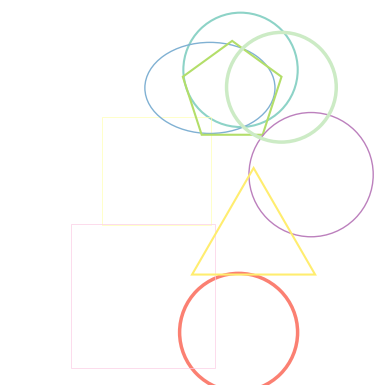[{"shape": "circle", "thickness": 1.5, "radius": 0.74, "center": [0.625, 0.819]}, {"shape": "square", "thickness": 0.5, "radius": 0.7, "center": [0.407, 0.555]}, {"shape": "circle", "thickness": 2.5, "radius": 0.77, "center": [0.62, 0.137]}, {"shape": "oval", "thickness": 1, "radius": 0.84, "center": [0.545, 0.772]}, {"shape": "pentagon", "thickness": 1.5, "radius": 0.67, "center": [0.603, 0.759]}, {"shape": "square", "thickness": 0.5, "radius": 0.93, "center": [0.372, 0.231]}, {"shape": "circle", "thickness": 1, "radius": 0.81, "center": [0.808, 0.546]}, {"shape": "circle", "thickness": 2.5, "radius": 0.71, "center": [0.731, 0.773]}, {"shape": "triangle", "thickness": 1.5, "radius": 0.92, "center": [0.659, 0.379]}]